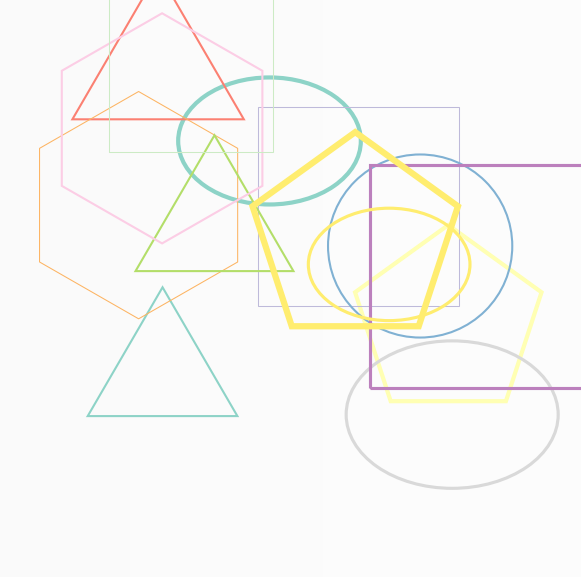[{"shape": "triangle", "thickness": 1, "radius": 0.74, "center": [0.28, 0.353]}, {"shape": "oval", "thickness": 2, "radius": 0.79, "center": [0.464, 0.755]}, {"shape": "pentagon", "thickness": 2, "radius": 0.84, "center": [0.771, 0.441]}, {"shape": "square", "thickness": 0.5, "radius": 0.86, "center": [0.617, 0.641]}, {"shape": "triangle", "thickness": 1, "radius": 0.85, "center": [0.272, 0.878]}, {"shape": "circle", "thickness": 1, "radius": 0.79, "center": [0.723, 0.573]}, {"shape": "hexagon", "thickness": 0.5, "radius": 0.98, "center": [0.238, 0.644]}, {"shape": "triangle", "thickness": 1, "radius": 0.78, "center": [0.369, 0.608]}, {"shape": "hexagon", "thickness": 1, "radius": 1.0, "center": [0.279, 0.777]}, {"shape": "oval", "thickness": 1.5, "radius": 0.91, "center": [0.778, 0.281]}, {"shape": "square", "thickness": 1.5, "radius": 0.97, "center": [0.83, 0.52]}, {"shape": "square", "thickness": 0.5, "radius": 0.71, "center": [0.329, 0.877]}, {"shape": "oval", "thickness": 1.5, "radius": 0.7, "center": [0.67, 0.541]}, {"shape": "pentagon", "thickness": 3, "radius": 0.93, "center": [0.611, 0.585]}]